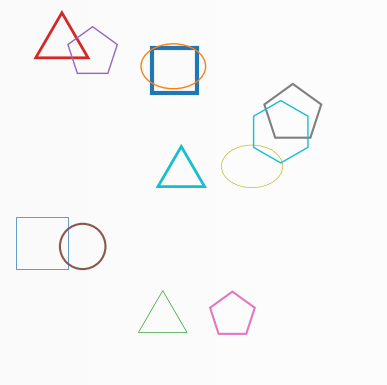[{"shape": "square", "thickness": 0.5, "radius": 0.34, "center": [0.108, 0.368]}, {"shape": "square", "thickness": 3, "radius": 0.29, "center": [0.45, 0.817]}, {"shape": "oval", "thickness": 1, "radius": 0.42, "center": [0.447, 0.828]}, {"shape": "triangle", "thickness": 0.5, "radius": 0.36, "center": [0.42, 0.173]}, {"shape": "triangle", "thickness": 2, "radius": 0.39, "center": [0.16, 0.889]}, {"shape": "pentagon", "thickness": 1, "radius": 0.33, "center": [0.239, 0.864]}, {"shape": "circle", "thickness": 1.5, "radius": 0.29, "center": [0.213, 0.36]}, {"shape": "pentagon", "thickness": 1.5, "radius": 0.3, "center": [0.6, 0.182]}, {"shape": "pentagon", "thickness": 1.5, "radius": 0.39, "center": [0.756, 0.705]}, {"shape": "oval", "thickness": 0.5, "radius": 0.4, "center": [0.65, 0.568]}, {"shape": "triangle", "thickness": 2, "radius": 0.35, "center": [0.468, 0.55]}, {"shape": "hexagon", "thickness": 1, "radius": 0.4, "center": [0.725, 0.658]}]